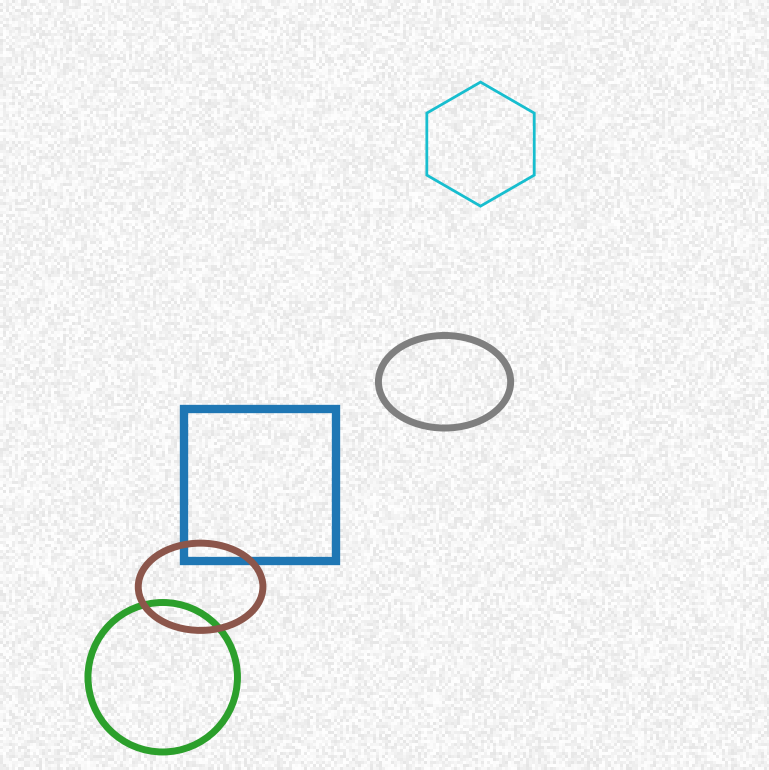[{"shape": "square", "thickness": 3, "radius": 0.49, "center": [0.337, 0.37]}, {"shape": "circle", "thickness": 2.5, "radius": 0.49, "center": [0.211, 0.12]}, {"shape": "oval", "thickness": 2.5, "radius": 0.4, "center": [0.261, 0.238]}, {"shape": "oval", "thickness": 2.5, "radius": 0.43, "center": [0.577, 0.504]}, {"shape": "hexagon", "thickness": 1, "radius": 0.4, "center": [0.624, 0.813]}]